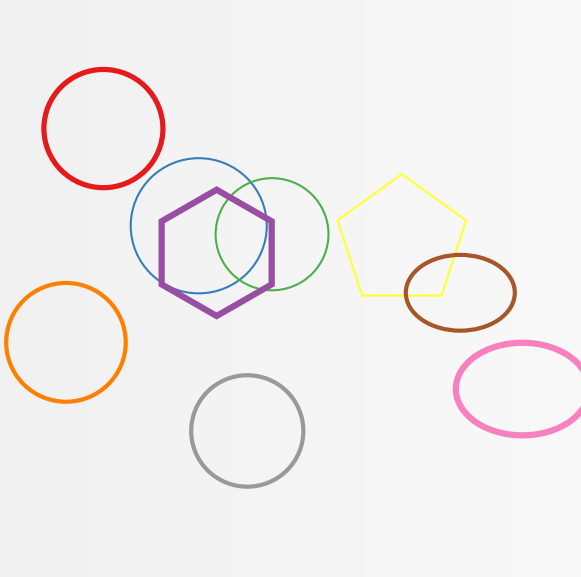[{"shape": "circle", "thickness": 2.5, "radius": 0.51, "center": [0.178, 0.777]}, {"shape": "circle", "thickness": 1, "radius": 0.59, "center": [0.342, 0.608]}, {"shape": "circle", "thickness": 1, "radius": 0.49, "center": [0.468, 0.594]}, {"shape": "hexagon", "thickness": 3, "radius": 0.55, "center": [0.373, 0.561]}, {"shape": "circle", "thickness": 2, "radius": 0.51, "center": [0.113, 0.406]}, {"shape": "pentagon", "thickness": 1, "radius": 0.58, "center": [0.691, 0.581]}, {"shape": "oval", "thickness": 2, "radius": 0.47, "center": [0.792, 0.492]}, {"shape": "oval", "thickness": 3, "radius": 0.57, "center": [0.899, 0.325]}, {"shape": "circle", "thickness": 2, "radius": 0.48, "center": [0.425, 0.253]}]